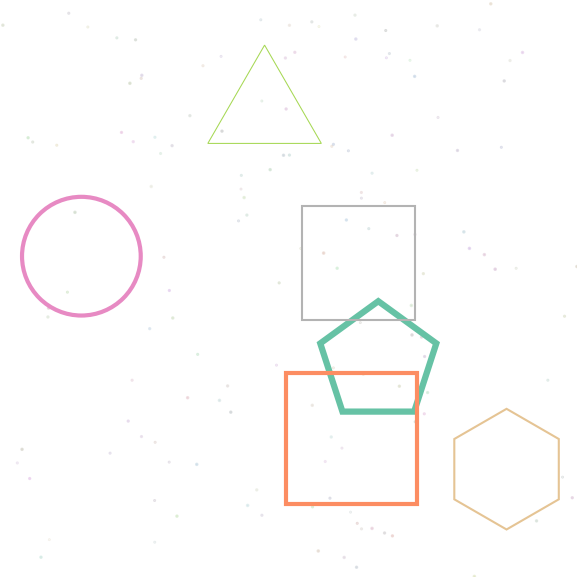[{"shape": "pentagon", "thickness": 3, "radius": 0.53, "center": [0.655, 0.372]}, {"shape": "square", "thickness": 2, "radius": 0.57, "center": [0.609, 0.24]}, {"shape": "circle", "thickness": 2, "radius": 0.51, "center": [0.141, 0.556]}, {"shape": "triangle", "thickness": 0.5, "radius": 0.57, "center": [0.458, 0.808]}, {"shape": "hexagon", "thickness": 1, "radius": 0.52, "center": [0.877, 0.187]}, {"shape": "square", "thickness": 1, "radius": 0.49, "center": [0.621, 0.544]}]